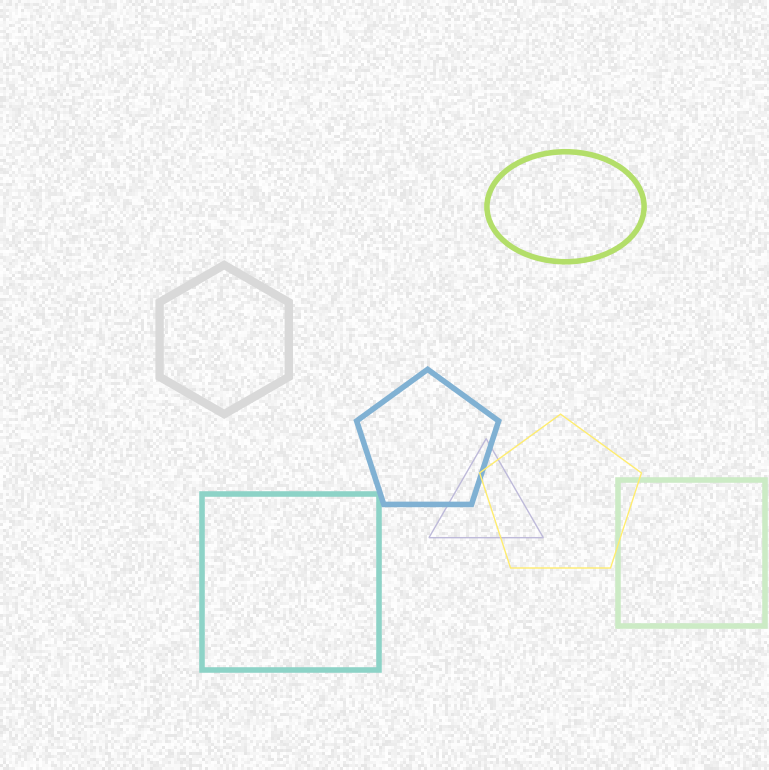[{"shape": "square", "thickness": 2, "radius": 0.57, "center": [0.377, 0.244]}, {"shape": "triangle", "thickness": 0.5, "radius": 0.43, "center": [0.631, 0.345]}, {"shape": "pentagon", "thickness": 2, "radius": 0.48, "center": [0.555, 0.423]}, {"shape": "oval", "thickness": 2, "radius": 0.51, "center": [0.734, 0.731]}, {"shape": "hexagon", "thickness": 3, "radius": 0.48, "center": [0.291, 0.559]}, {"shape": "square", "thickness": 2, "radius": 0.48, "center": [0.898, 0.282]}, {"shape": "pentagon", "thickness": 0.5, "radius": 0.55, "center": [0.728, 0.352]}]